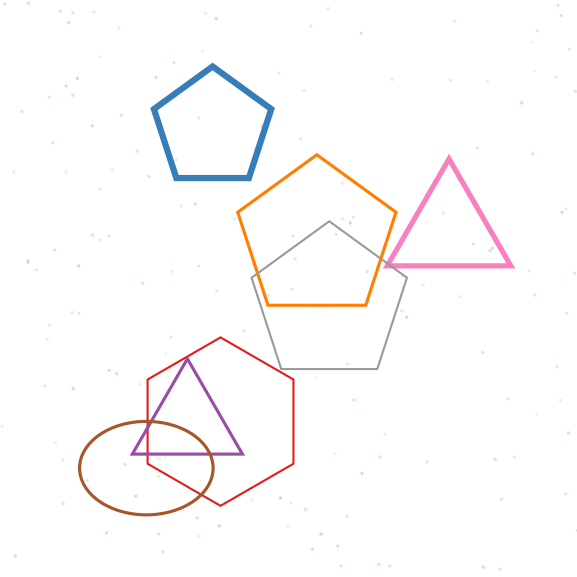[{"shape": "hexagon", "thickness": 1, "radius": 0.73, "center": [0.382, 0.269]}, {"shape": "pentagon", "thickness": 3, "radius": 0.53, "center": [0.368, 0.777]}, {"shape": "triangle", "thickness": 1.5, "radius": 0.55, "center": [0.325, 0.268]}, {"shape": "pentagon", "thickness": 1.5, "radius": 0.72, "center": [0.549, 0.587]}, {"shape": "oval", "thickness": 1.5, "radius": 0.58, "center": [0.253, 0.189]}, {"shape": "triangle", "thickness": 2.5, "radius": 0.62, "center": [0.778, 0.601]}, {"shape": "pentagon", "thickness": 1, "radius": 0.71, "center": [0.57, 0.475]}]